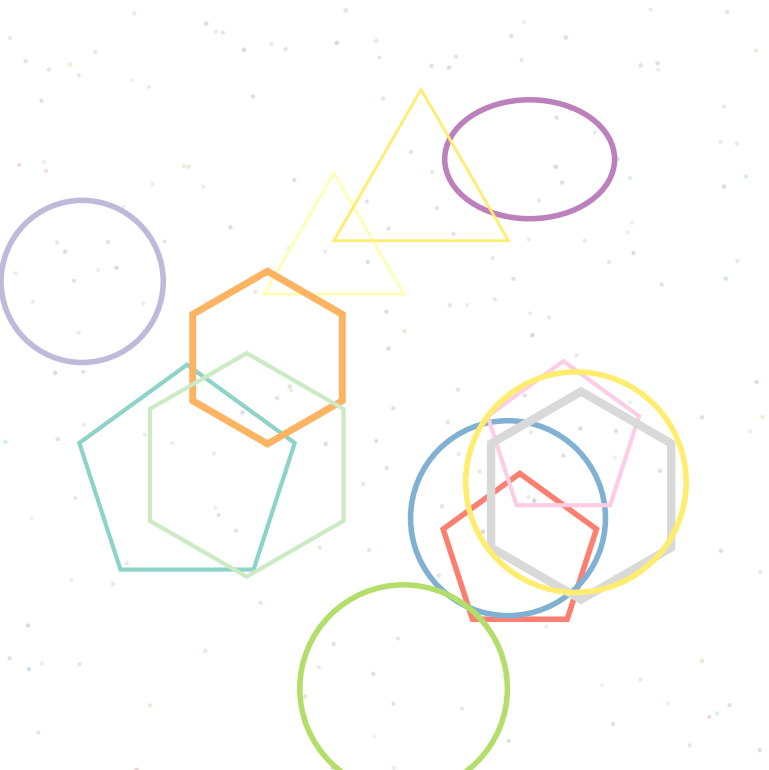[{"shape": "pentagon", "thickness": 1.5, "radius": 0.74, "center": [0.243, 0.379]}, {"shape": "triangle", "thickness": 1, "radius": 0.52, "center": [0.434, 0.67]}, {"shape": "circle", "thickness": 2, "radius": 0.53, "center": [0.107, 0.635]}, {"shape": "pentagon", "thickness": 2, "radius": 0.52, "center": [0.675, 0.28]}, {"shape": "circle", "thickness": 2, "radius": 0.63, "center": [0.66, 0.327]}, {"shape": "hexagon", "thickness": 2.5, "radius": 0.56, "center": [0.347, 0.536]}, {"shape": "circle", "thickness": 2, "radius": 0.67, "center": [0.524, 0.106]}, {"shape": "pentagon", "thickness": 1.5, "radius": 0.52, "center": [0.732, 0.428]}, {"shape": "hexagon", "thickness": 3, "radius": 0.68, "center": [0.755, 0.356]}, {"shape": "oval", "thickness": 2, "radius": 0.55, "center": [0.688, 0.793]}, {"shape": "hexagon", "thickness": 1.5, "radius": 0.73, "center": [0.32, 0.396]}, {"shape": "circle", "thickness": 2, "radius": 0.72, "center": [0.748, 0.374]}, {"shape": "triangle", "thickness": 1, "radius": 0.65, "center": [0.547, 0.753]}]